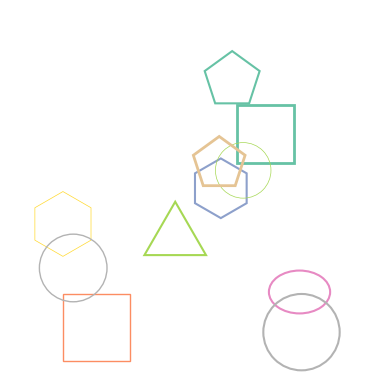[{"shape": "square", "thickness": 2, "radius": 0.37, "center": [0.69, 0.651]}, {"shape": "pentagon", "thickness": 1.5, "radius": 0.38, "center": [0.603, 0.792]}, {"shape": "square", "thickness": 1, "radius": 0.44, "center": [0.251, 0.148]}, {"shape": "hexagon", "thickness": 1.5, "radius": 0.39, "center": [0.574, 0.511]}, {"shape": "oval", "thickness": 1.5, "radius": 0.4, "center": [0.778, 0.242]}, {"shape": "circle", "thickness": 0.5, "radius": 0.36, "center": [0.632, 0.557]}, {"shape": "triangle", "thickness": 1.5, "radius": 0.46, "center": [0.455, 0.384]}, {"shape": "hexagon", "thickness": 0.5, "radius": 0.42, "center": [0.163, 0.418]}, {"shape": "pentagon", "thickness": 2, "radius": 0.35, "center": [0.569, 0.575]}, {"shape": "circle", "thickness": 1.5, "radius": 0.5, "center": [0.783, 0.137]}, {"shape": "circle", "thickness": 1, "radius": 0.44, "center": [0.19, 0.304]}]